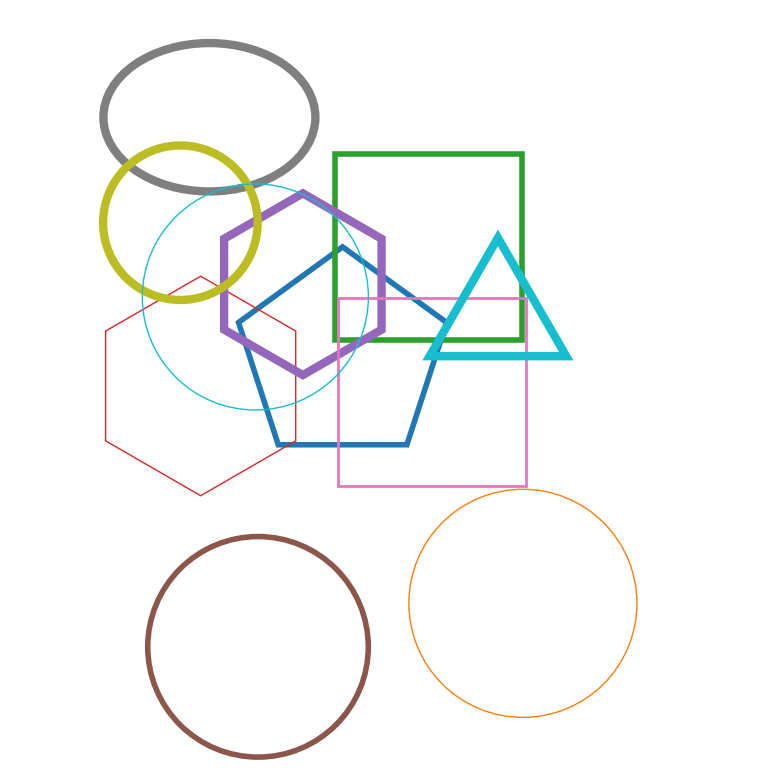[{"shape": "pentagon", "thickness": 2, "radius": 0.71, "center": [0.445, 0.537]}, {"shape": "circle", "thickness": 0.5, "radius": 0.74, "center": [0.679, 0.216]}, {"shape": "square", "thickness": 2, "radius": 0.61, "center": [0.556, 0.679]}, {"shape": "hexagon", "thickness": 0.5, "radius": 0.71, "center": [0.261, 0.499]}, {"shape": "hexagon", "thickness": 3, "radius": 0.59, "center": [0.393, 0.631]}, {"shape": "circle", "thickness": 2, "radius": 0.72, "center": [0.335, 0.16]}, {"shape": "square", "thickness": 1, "radius": 0.61, "center": [0.561, 0.491]}, {"shape": "oval", "thickness": 3, "radius": 0.69, "center": [0.272, 0.848]}, {"shape": "circle", "thickness": 3, "radius": 0.5, "center": [0.234, 0.711]}, {"shape": "circle", "thickness": 0.5, "radius": 0.73, "center": [0.332, 0.614]}, {"shape": "triangle", "thickness": 3, "radius": 0.51, "center": [0.647, 0.589]}]